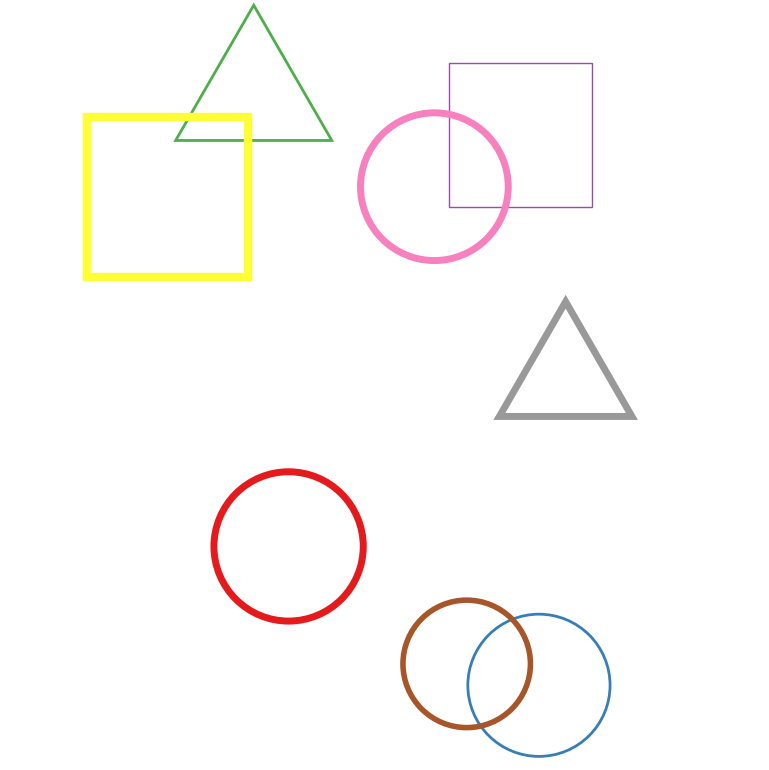[{"shape": "circle", "thickness": 2.5, "radius": 0.48, "center": [0.375, 0.29]}, {"shape": "circle", "thickness": 1, "radius": 0.46, "center": [0.7, 0.11]}, {"shape": "triangle", "thickness": 1, "radius": 0.59, "center": [0.33, 0.876]}, {"shape": "square", "thickness": 0.5, "radius": 0.47, "center": [0.676, 0.825]}, {"shape": "square", "thickness": 3, "radius": 0.52, "center": [0.217, 0.744]}, {"shape": "circle", "thickness": 2, "radius": 0.41, "center": [0.606, 0.138]}, {"shape": "circle", "thickness": 2.5, "radius": 0.48, "center": [0.564, 0.758]}, {"shape": "triangle", "thickness": 2.5, "radius": 0.5, "center": [0.735, 0.509]}]